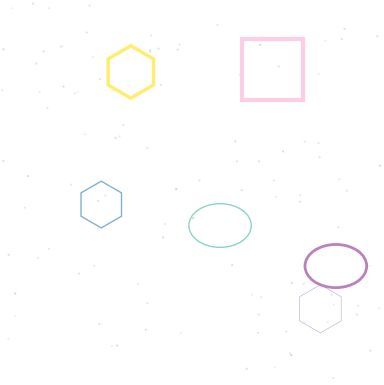[{"shape": "oval", "thickness": 1, "radius": 0.41, "center": [0.572, 0.414]}, {"shape": "hexagon", "thickness": 0.5, "radius": 0.31, "center": [0.832, 0.198]}, {"shape": "hexagon", "thickness": 1, "radius": 0.3, "center": [0.263, 0.469]}, {"shape": "square", "thickness": 3, "radius": 0.4, "center": [0.707, 0.819]}, {"shape": "oval", "thickness": 2, "radius": 0.4, "center": [0.872, 0.309]}, {"shape": "hexagon", "thickness": 2.5, "radius": 0.34, "center": [0.34, 0.813]}]